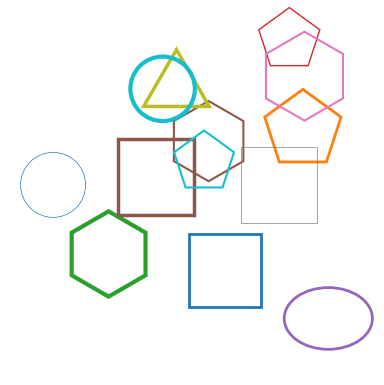[{"shape": "square", "thickness": 2, "radius": 0.47, "center": [0.585, 0.298]}, {"shape": "circle", "thickness": 0.5, "radius": 0.42, "center": [0.138, 0.52]}, {"shape": "pentagon", "thickness": 2, "radius": 0.52, "center": [0.787, 0.664]}, {"shape": "hexagon", "thickness": 3, "radius": 0.55, "center": [0.282, 0.34]}, {"shape": "pentagon", "thickness": 1, "radius": 0.42, "center": [0.751, 0.897]}, {"shape": "oval", "thickness": 2, "radius": 0.57, "center": [0.853, 0.173]}, {"shape": "hexagon", "thickness": 1.5, "radius": 0.52, "center": [0.542, 0.633]}, {"shape": "square", "thickness": 2.5, "radius": 0.49, "center": [0.405, 0.54]}, {"shape": "hexagon", "thickness": 1.5, "radius": 0.58, "center": [0.791, 0.802]}, {"shape": "square", "thickness": 0.5, "radius": 0.49, "center": [0.725, 0.519]}, {"shape": "triangle", "thickness": 2.5, "radius": 0.49, "center": [0.458, 0.773]}, {"shape": "circle", "thickness": 3, "radius": 0.42, "center": [0.422, 0.769]}, {"shape": "pentagon", "thickness": 1.5, "radius": 0.41, "center": [0.53, 0.579]}]